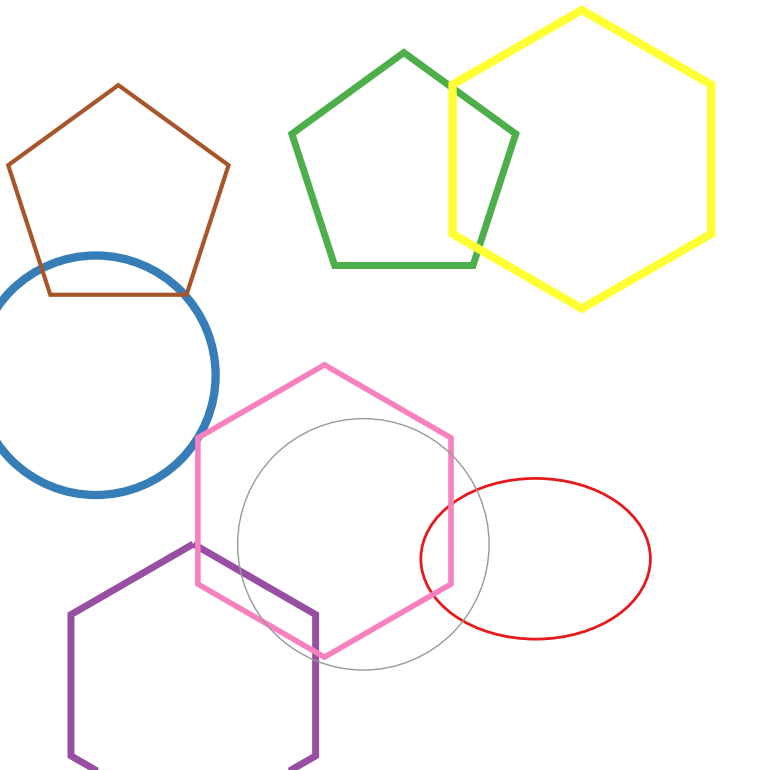[{"shape": "oval", "thickness": 1, "radius": 0.75, "center": [0.696, 0.274]}, {"shape": "circle", "thickness": 3, "radius": 0.78, "center": [0.125, 0.513]}, {"shape": "pentagon", "thickness": 2.5, "radius": 0.76, "center": [0.524, 0.779]}, {"shape": "hexagon", "thickness": 2.5, "radius": 0.92, "center": [0.251, 0.11]}, {"shape": "hexagon", "thickness": 3, "radius": 0.97, "center": [0.756, 0.793]}, {"shape": "pentagon", "thickness": 1.5, "radius": 0.75, "center": [0.154, 0.739]}, {"shape": "hexagon", "thickness": 2, "radius": 0.95, "center": [0.421, 0.336]}, {"shape": "circle", "thickness": 0.5, "radius": 0.82, "center": [0.472, 0.293]}]